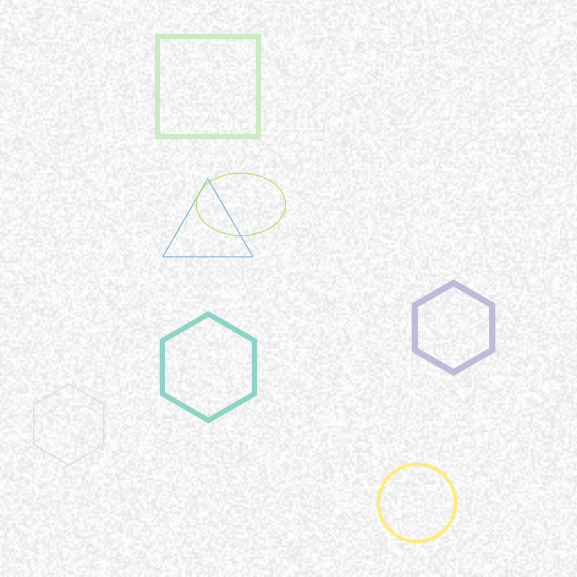[{"shape": "hexagon", "thickness": 2.5, "radius": 0.46, "center": [0.361, 0.363]}, {"shape": "hexagon", "thickness": 3, "radius": 0.39, "center": [0.785, 0.432]}, {"shape": "triangle", "thickness": 0.5, "radius": 0.45, "center": [0.36, 0.599]}, {"shape": "oval", "thickness": 0.5, "radius": 0.39, "center": [0.417, 0.645]}, {"shape": "hexagon", "thickness": 0.5, "radius": 0.35, "center": [0.119, 0.264]}, {"shape": "square", "thickness": 2.5, "radius": 0.44, "center": [0.359, 0.85]}, {"shape": "circle", "thickness": 1.5, "radius": 0.33, "center": [0.722, 0.128]}]